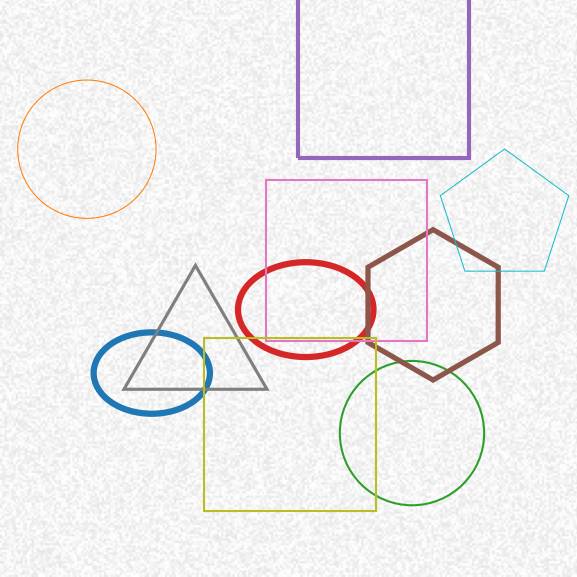[{"shape": "oval", "thickness": 3, "radius": 0.5, "center": [0.263, 0.353]}, {"shape": "circle", "thickness": 0.5, "radius": 0.6, "center": [0.15, 0.741]}, {"shape": "circle", "thickness": 1, "radius": 0.62, "center": [0.713, 0.249]}, {"shape": "oval", "thickness": 3, "radius": 0.59, "center": [0.529, 0.463]}, {"shape": "square", "thickness": 2, "radius": 0.74, "center": [0.664, 0.874]}, {"shape": "hexagon", "thickness": 2.5, "radius": 0.65, "center": [0.75, 0.471]}, {"shape": "square", "thickness": 1, "radius": 0.7, "center": [0.6, 0.548]}, {"shape": "triangle", "thickness": 1.5, "radius": 0.71, "center": [0.338, 0.397]}, {"shape": "square", "thickness": 1, "radius": 0.75, "center": [0.502, 0.264]}, {"shape": "pentagon", "thickness": 0.5, "radius": 0.58, "center": [0.874, 0.624]}]